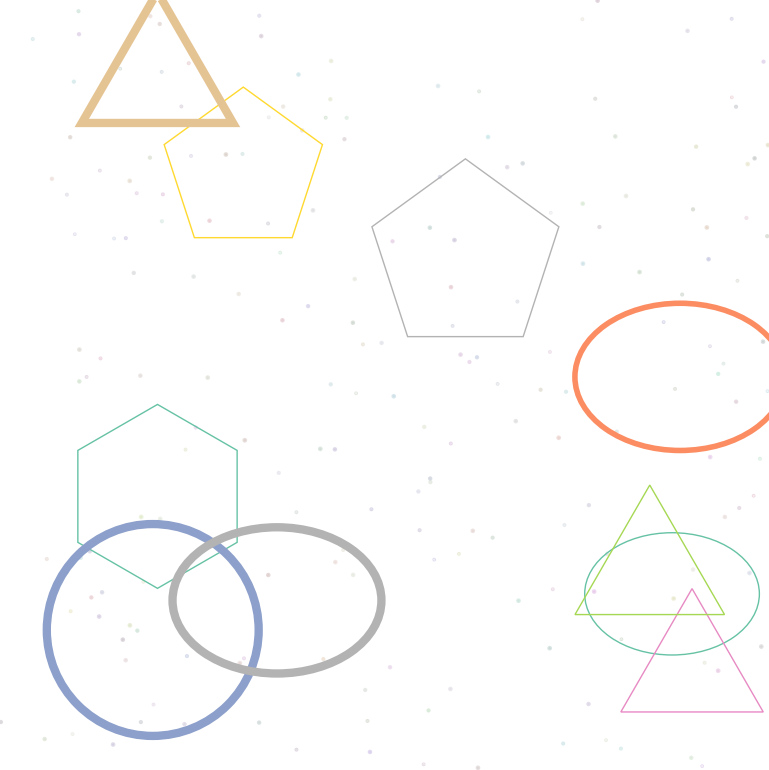[{"shape": "oval", "thickness": 0.5, "radius": 0.57, "center": [0.873, 0.229]}, {"shape": "hexagon", "thickness": 0.5, "radius": 0.6, "center": [0.205, 0.355]}, {"shape": "oval", "thickness": 2, "radius": 0.68, "center": [0.883, 0.511]}, {"shape": "circle", "thickness": 3, "radius": 0.69, "center": [0.198, 0.182]}, {"shape": "triangle", "thickness": 0.5, "radius": 0.53, "center": [0.899, 0.129]}, {"shape": "triangle", "thickness": 0.5, "radius": 0.56, "center": [0.844, 0.258]}, {"shape": "pentagon", "thickness": 0.5, "radius": 0.54, "center": [0.316, 0.779]}, {"shape": "triangle", "thickness": 3, "radius": 0.57, "center": [0.204, 0.897]}, {"shape": "pentagon", "thickness": 0.5, "radius": 0.64, "center": [0.604, 0.666]}, {"shape": "oval", "thickness": 3, "radius": 0.68, "center": [0.36, 0.22]}]